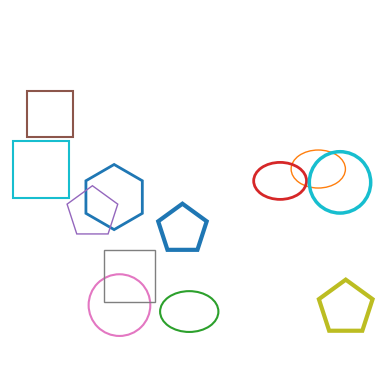[{"shape": "hexagon", "thickness": 2, "radius": 0.42, "center": [0.296, 0.488]}, {"shape": "pentagon", "thickness": 3, "radius": 0.33, "center": [0.474, 0.405]}, {"shape": "oval", "thickness": 1, "radius": 0.35, "center": [0.827, 0.561]}, {"shape": "oval", "thickness": 1.5, "radius": 0.38, "center": [0.492, 0.191]}, {"shape": "oval", "thickness": 2, "radius": 0.34, "center": [0.728, 0.53]}, {"shape": "pentagon", "thickness": 1, "radius": 0.35, "center": [0.24, 0.448]}, {"shape": "square", "thickness": 1.5, "radius": 0.3, "center": [0.13, 0.704]}, {"shape": "circle", "thickness": 1.5, "radius": 0.4, "center": [0.31, 0.208]}, {"shape": "square", "thickness": 1, "radius": 0.34, "center": [0.336, 0.283]}, {"shape": "pentagon", "thickness": 3, "radius": 0.37, "center": [0.898, 0.2]}, {"shape": "circle", "thickness": 2.5, "radius": 0.4, "center": [0.883, 0.526]}, {"shape": "square", "thickness": 1.5, "radius": 0.37, "center": [0.107, 0.559]}]